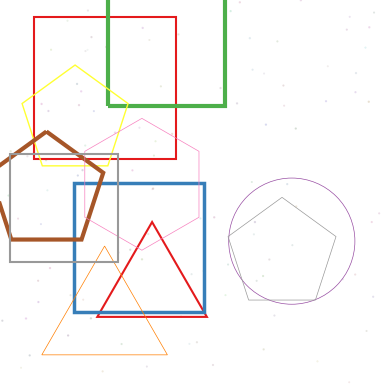[{"shape": "triangle", "thickness": 1.5, "radius": 0.82, "center": [0.395, 0.259]}, {"shape": "square", "thickness": 1.5, "radius": 0.92, "center": [0.273, 0.772]}, {"shape": "square", "thickness": 2.5, "radius": 0.84, "center": [0.362, 0.357]}, {"shape": "square", "thickness": 3, "radius": 0.76, "center": [0.431, 0.876]}, {"shape": "circle", "thickness": 0.5, "radius": 0.82, "center": [0.758, 0.374]}, {"shape": "triangle", "thickness": 0.5, "radius": 0.94, "center": [0.272, 0.173]}, {"shape": "pentagon", "thickness": 1, "radius": 0.72, "center": [0.195, 0.686]}, {"shape": "pentagon", "thickness": 3, "radius": 0.78, "center": [0.121, 0.503]}, {"shape": "hexagon", "thickness": 0.5, "radius": 0.86, "center": [0.369, 0.521]}, {"shape": "pentagon", "thickness": 0.5, "radius": 0.74, "center": [0.733, 0.34]}, {"shape": "square", "thickness": 1.5, "radius": 0.7, "center": [0.167, 0.46]}]